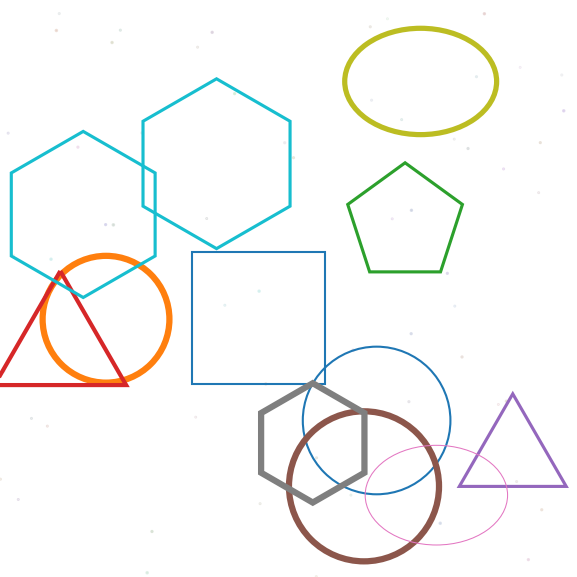[{"shape": "circle", "thickness": 1, "radius": 0.64, "center": [0.652, 0.271]}, {"shape": "square", "thickness": 1, "radius": 0.57, "center": [0.448, 0.449]}, {"shape": "circle", "thickness": 3, "radius": 0.55, "center": [0.184, 0.446]}, {"shape": "pentagon", "thickness": 1.5, "radius": 0.52, "center": [0.701, 0.613]}, {"shape": "triangle", "thickness": 2, "radius": 0.66, "center": [0.104, 0.398]}, {"shape": "triangle", "thickness": 1.5, "radius": 0.53, "center": [0.888, 0.21]}, {"shape": "circle", "thickness": 3, "radius": 0.65, "center": [0.63, 0.157]}, {"shape": "oval", "thickness": 0.5, "radius": 0.62, "center": [0.756, 0.142]}, {"shape": "hexagon", "thickness": 3, "radius": 0.52, "center": [0.542, 0.232]}, {"shape": "oval", "thickness": 2.5, "radius": 0.66, "center": [0.728, 0.858]}, {"shape": "hexagon", "thickness": 1.5, "radius": 0.74, "center": [0.375, 0.716]}, {"shape": "hexagon", "thickness": 1.5, "radius": 0.72, "center": [0.144, 0.628]}]